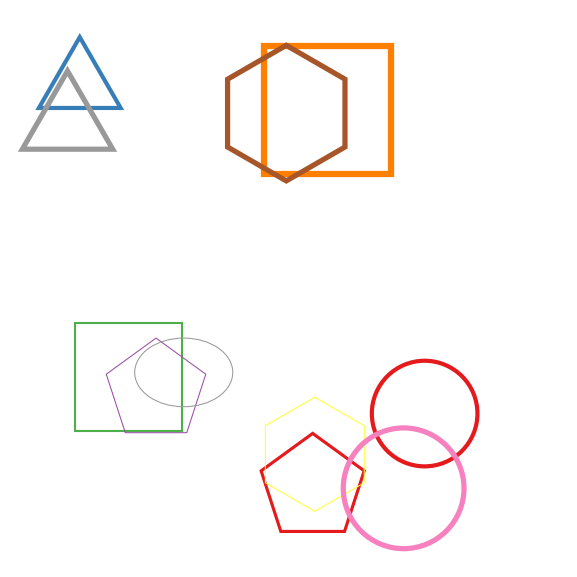[{"shape": "circle", "thickness": 2, "radius": 0.46, "center": [0.735, 0.283]}, {"shape": "pentagon", "thickness": 1.5, "radius": 0.47, "center": [0.541, 0.155]}, {"shape": "triangle", "thickness": 2, "radius": 0.41, "center": [0.138, 0.853]}, {"shape": "square", "thickness": 1, "radius": 0.46, "center": [0.223, 0.346]}, {"shape": "pentagon", "thickness": 0.5, "radius": 0.45, "center": [0.27, 0.323]}, {"shape": "square", "thickness": 3, "radius": 0.55, "center": [0.567, 0.809]}, {"shape": "hexagon", "thickness": 0.5, "radius": 0.49, "center": [0.545, 0.213]}, {"shape": "hexagon", "thickness": 2.5, "radius": 0.59, "center": [0.496, 0.803]}, {"shape": "circle", "thickness": 2.5, "radius": 0.52, "center": [0.699, 0.154]}, {"shape": "oval", "thickness": 0.5, "radius": 0.42, "center": [0.318, 0.354]}, {"shape": "triangle", "thickness": 2.5, "radius": 0.45, "center": [0.117, 0.786]}]